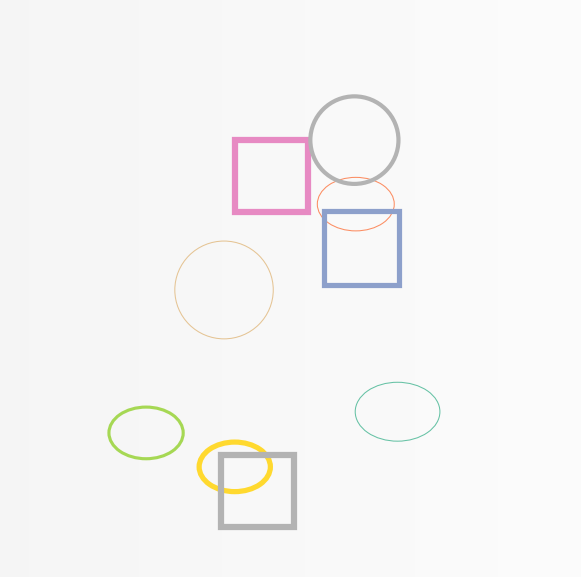[{"shape": "oval", "thickness": 0.5, "radius": 0.36, "center": [0.684, 0.286]}, {"shape": "oval", "thickness": 0.5, "radius": 0.33, "center": [0.612, 0.646]}, {"shape": "square", "thickness": 2.5, "radius": 0.32, "center": [0.622, 0.569]}, {"shape": "square", "thickness": 3, "radius": 0.31, "center": [0.467, 0.694]}, {"shape": "oval", "thickness": 1.5, "radius": 0.32, "center": [0.251, 0.249]}, {"shape": "oval", "thickness": 2.5, "radius": 0.31, "center": [0.404, 0.191]}, {"shape": "circle", "thickness": 0.5, "radius": 0.42, "center": [0.385, 0.497]}, {"shape": "square", "thickness": 3, "radius": 0.31, "center": [0.443, 0.15]}, {"shape": "circle", "thickness": 2, "radius": 0.38, "center": [0.61, 0.756]}]